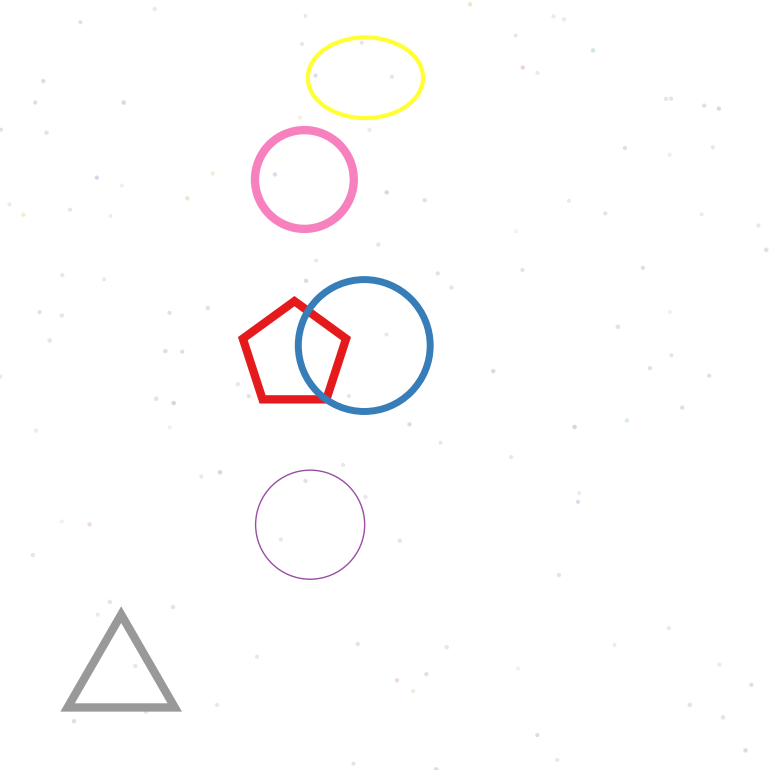[{"shape": "pentagon", "thickness": 3, "radius": 0.35, "center": [0.382, 0.538]}, {"shape": "circle", "thickness": 2.5, "radius": 0.43, "center": [0.473, 0.551]}, {"shape": "circle", "thickness": 0.5, "radius": 0.35, "center": [0.403, 0.319]}, {"shape": "oval", "thickness": 1.5, "radius": 0.37, "center": [0.475, 0.899]}, {"shape": "circle", "thickness": 3, "radius": 0.32, "center": [0.395, 0.767]}, {"shape": "triangle", "thickness": 3, "radius": 0.4, "center": [0.157, 0.121]}]